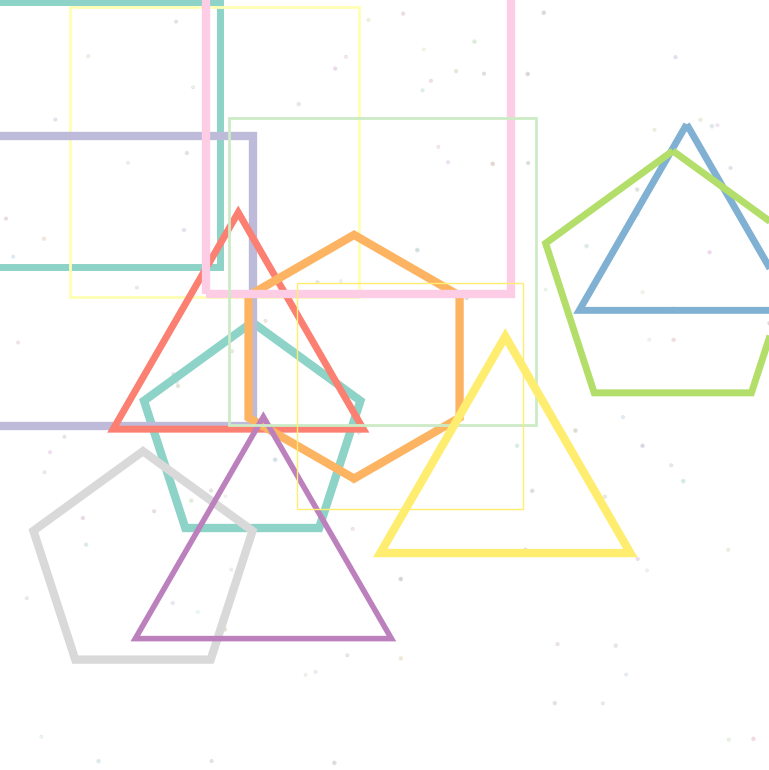[{"shape": "pentagon", "thickness": 3, "radius": 0.74, "center": [0.328, 0.434]}, {"shape": "square", "thickness": 2.5, "radius": 0.86, "center": [0.114, 0.825]}, {"shape": "square", "thickness": 1, "radius": 0.94, "center": [0.279, 0.802]}, {"shape": "square", "thickness": 3, "radius": 0.94, "center": [0.14, 0.636]}, {"shape": "triangle", "thickness": 2.5, "radius": 0.94, "center": [0.309, 0.536]}, {"shape": "triangle", "thickness": 2.5, "radius": 0.81, "center": [0.892, 0.678]}, {"shape": "hexagon", "thickness": 3, "radius": 0.79, "center": [0.46, 0.537]}, {"shape": "pentagon", "thickness": 2.5, "radius": 0.87, "center": [0.874, 0.63]}, {"shape": "square", "thickness": 3, "radius": 0.99, "center": [0.466, 0.816]}, {"shape": "pentagon", "thickness": 3, "radius": 0.75, "center": [0.186, 0.264]}, {"shape": "triangle", "thickness": 2, "radius": 0.96, "center": [0.342, 0.267]}, {"shape": "square", "thickness": 1, "radius": 1.0, "center": [0.496, 0.647]}, {"shape": "square", "thickness": 0.5, "radius": 0.73, "center": [0.532, 0.486]}, {"shape": "triangle", "thickness": 3, "radius": 0.94, "center": [0.656, 0.376]}]